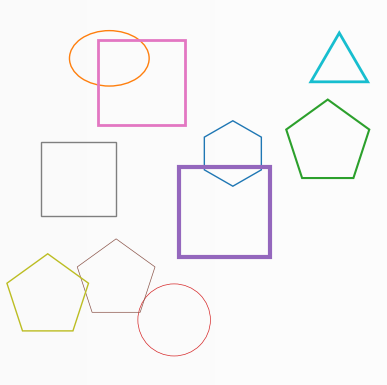[{"shape": "hexagon", "thickness": 1, "radius": 0.42, "center": [0.601, 0.601]}, {"shape": "oval", "thickness": 1, "radius": 0.51, "center": [0.282, 0.848]}, {"shape": "pentagon", "thickness": 1.5, "radius": 0.56, "center": [0.846, 0.629]}, {"shape": "circle", "thickness": 0.5, "radius": 0.47, "center": [0.449, 0.169]}, {"shape": "square", "thickness": 3, "radius": 0.58, "center": [0.579, 0.449]}, {"shape": "pentagon", "thickness": 0.5, "radius": 0.53, "center": [0.3, 0.274]}, {"shape": "square", "thickness": 2, "radius": 0.56, "center": [0.365, 0.786]}, {"shape": "square", "thickness": 1, "radius": 0.48, "center": [0.202, 0.535]}, {"shape": "pentagon", "thickness": 1, "radius": 0.55, "center": [0.123, 0.23]}, {"shape": "triangle", "thickness": 2, "radius": 0.42, "center": [0.876, 0.83]}]